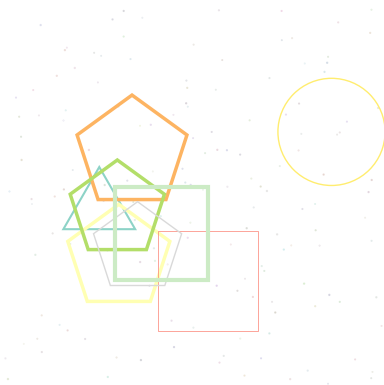[{"shape": "triangle", "thickness": 1.5, "radius": 0.54, "center": [0.258, 0.459]}, {"shape": "pentagon", "thickness": 2.5, "radius": 0.7, "center": [0.309, 0.33]}, {"shape": "square", "thickness": 0.5, "radius": 0.65, "center": [0.54, 0.269]}, {"shape": "pentagon", "thickness": 2.5, "radius": 0.75, "center": [0.343, 0.603]}, {"shape": "pentagon", "thickness": 2.5, "radius": 0.64, "center": [0.305, 0.456]}, {"shape": "pentagon", "thickness": 1, "radius": 0.6, "center": [0.357, 0.356]}, {"shape": "square", "thickness": 3, "radius": 0.6, "center": [0.419, 0.392]}, {"shape": "circle", "thickness": 1, "radius": 0.7, "center": [0.861, 0.657]}]